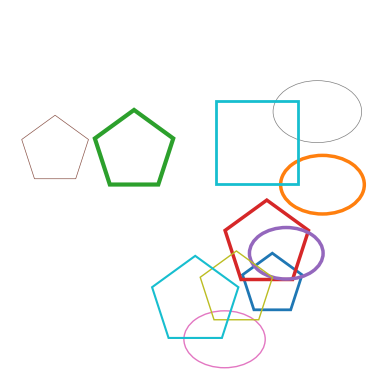[{"shape": "pentagon", "thickness": 2, "radius": 0.41, "center": [0.707, 0.261]}, {"shape": "oval", "thickness": 2.5, "radius": 0.54, "center": [0.838, 0.52]}, {"shape": "pentagon", "thickness": 3, "radius": 0.54, "center": [0.348, 0.607]}, {"shape": "pentagon", "thickness": 2.5, "radius": 0.57, "center": [0.693, 0.366]}, {"shape": "oval", "thickness": 2.5, "radius": 0.48, "center": [0.744, 0.342]}, {"shape": "pentagon", "thickness": 0.5, "radius": 0.46, "center": [0.143, 0.61]}, {"shape": "oval", "thickness": 1, "radius": 0.53, "center": [0.583, 0.119]}, {"shape": "oval", "thickness": 0.5, "radius": 0.58, "center": [0.824, 0.71]}, {"shape": "pentagon", "thickness": 1, "radius": 0.49, "center": [0.614, 0.249]}, {"shape": "square", "thickness": 2, "radius": 0.53, "center": [0.667, 0.63]}, {"shape": "pentagon", "thickness": 1.5, "radius": 0.59, "center": [0.507, 0.218]}]